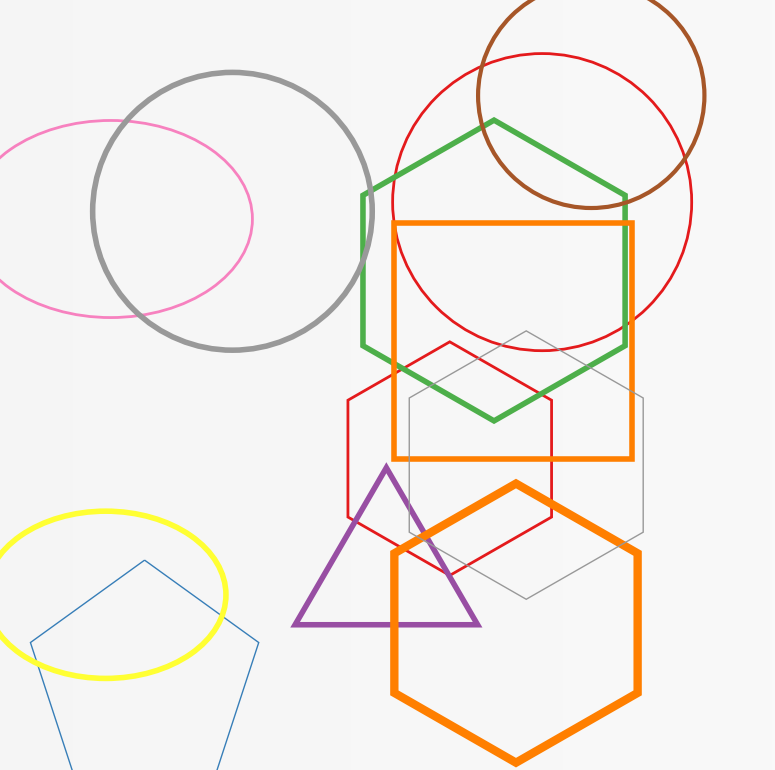[{"shape": "hexagon", "thickness": 1, "radius": 0.76, "center": [0.58, 0.404]}, {"shape": "circle", "thickness": 1, "radius": 0.96, "center": [0.7, 0.737]}, {"shape": "pentagon", "thickness": 0.5, "radius": 0.77, "center": [0.187, 0.118]}, {"shape": "hexagon", "thickness": 2, "radius": 0.98, "center": [0.637, 0.649]}, {"shape": "triangle", "thickness": 2, "radius": 0.68, "center": [0.499, 0.257]}, {"shape": "hexagon", "thickness": 3, "radius": 0.91, "center": [0.666, 0.191]}, {"shape": "square", "thickness": 2, "radius": 0.77, "center": [0.662, 0.557]}, {"shape": "oval", "thickness": 2, "radius": 0.78, "center": [0.136, 0.228]}, {"shape": "circle", "thickness": 1.5, "radius": 0.73, "center": [0.763, 0.876]}, {"shape": "oval", "thickness": 1, "radius": 0.91, "center": [0.143, 0.716]}, {"shape": "circle", "thickness": 2, "radius": 0.9, "center": [0.3, 0.726]}, {"shape": "hexagon", "thickness": 0.5, "radius": 0.87, "center": [0.679, 0.396]}]